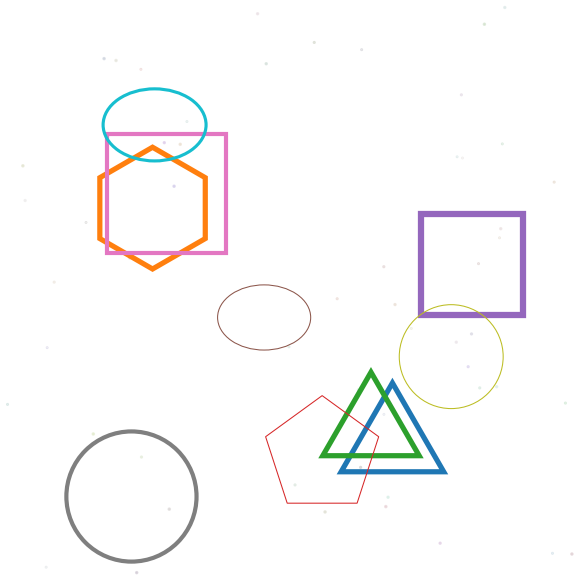[{"shape": "triangle", "thickness": 2.5, "radius": 0.51, "center": [0.68, 0.233]}, {"shape": "hexagon", "thickness": 2.5, "radius": 0.53, "center": [0.264, 0.639]}, {"shape": "triangle", "thickness": 2.5, "radius": 0.48, "center": [0.642, 0.258]}, {"shape": "pentagon", "thickness": 0.5, "radius": 0.51, "center": [0.558, 0.211]}, {"shape": "square", "thickness": 3, "radius": 0.44, "center": [0.817, 0.541]}, {"shape": "oval", "thickness": 0.5, "radius": 0.4, "center": [0.457, 0.449]}, {"shape": "square", "thickness": 2, "radius": 0.52, "center": [0.289, 0.664]}, {"shape": "circle", "thickness": 2, "radius": 0.56, "center": [0.228, 0.139]}, {"shape": "circle", "thickness": 0.5, "radius": 0.45, "center": [0.781, 0.382]}, {"shape": "oval", "thickness": 1.5, "radius": 0.45, "center": [0.268, 0.783]}]